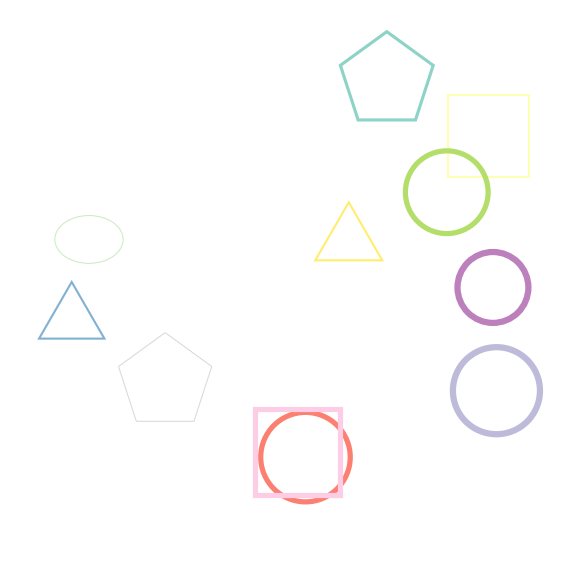[{"shape": "pentagon", "thickness": 1.5, "radius": 0.42, "center": [0.67, 0.86]}, {"shape": "square", "thickness": 1, "radius": 0.35, "center": [0.846, 0.764]}, {"shape": "circle", "thickness": 3, "radius": 0.38, "center": [0.86, 0.323]}, {"shape": "circle", "thickness": 2.5, "radius": 0.39, "center": [0.529, 0.208]}, {"shape": "triangle", "thickness": 1, "radius": 0.33, "center": [0.124, 0.445]}, {"shape": "circle", "thickness": 2.5, "radius": 0.36, "center": [0.774, 0.666]}, {"shape": "square", "thickness": 2.5, "radius": 0.37, "center": [0.515, 0.217]}, {"shape": "pentagon", "thickness": 0.5, "radius": 0.42, "center": [0.286, 0.338]}, {"shape": "circle", "thickness": 3, "radius": 0.31, "center": [0.854, 0.501]}, {"shape": "oval", "thickness": 0.5, "radius": 0.3, "center": [0.154, 0.584]}, {"shape": "triangle", "thickness": 1, "radius": 0.33, "center": [0.604, 0.582]}]